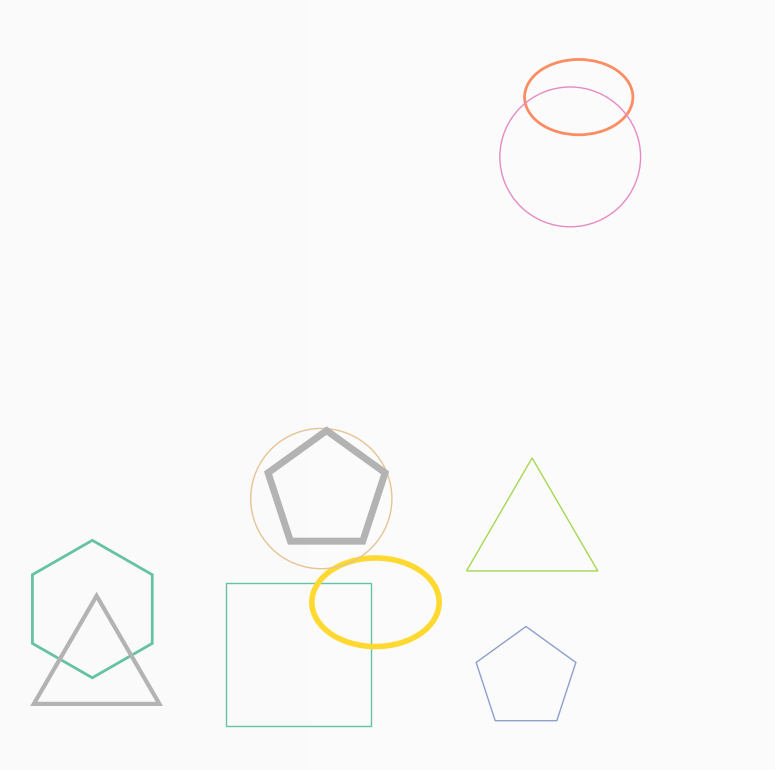[{"shape": "hexagon", "thickness": 1, "radius": 0.45, "center": [0.119, 0.209]}, {"shape": "square", "thickness": 0.5, "radius": 0.47, "center": [0.385, 0.15]}, {"shape": "oval", "thickness": 1, "radius": 0.35, "center": [0.747, 0.874]}, {"shape": "pentagon", "thickness": 0.5, "radius": 0.34, "center": [0.679, 0.119]}, {"shape": "circle", "thickness": 0.5, "radius": 0.45, "center": [0.736, 0.796]}, {"shape": "triangle", "thickness": 0.5, "radius": 0.49, "center": [0.687, 0.307]}, {"shape": "oval", "thickness": 2, "radius": 0.41, "center": [0.485, 0.218]}, {"shape": "circle", "thickness": 0.5, "radius": 0.46, "center": [0.415, 0.353]}, {"shape": "pentagon", "thickness": 2.5, "radius": 0.4, "center": [0.421, 0.361]}, {"shape": "triangle", "thickness": 1.5, "radius": 0.47, "center": [0.125, 0.133]}]